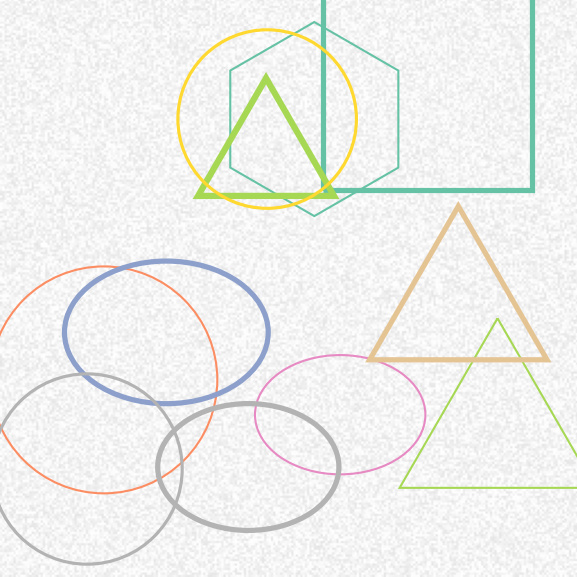[{"shape": "hexagon", "thickness": 1, "radius": 0.84, "center": [0.544, 0.793]}, {"shape": "square", "thickness": 2.5, "radius": 0.9, "center": [0.741, 0.851]}, {"shape": "circle", "thickness": 1, "radius": 0.98, "center": [0.18, 0.341]}, {"shape": "oval", "thickness": 2.5, "radius": 0.88, "center": [0.288, 0.424]}, {"shape": "oval", "thickness": 1, "radius": 0.74, "center": [0.589, 0.281]}, {"shape": "triangle", "thickness": 3, "radius": 0.68, "center": [0.461, 0.728]}, {"shape": "triangle", "thickness": 1, "radius": 0.98, "center": [0.862, 0.252]}, {"shape": "circle", "thickness": 1.5, "radius": 0.77, "center": [0.463, 0.793]}, {"shape": "triangle", "thickness": 2.5, "radius": 0.89, "center": [0.794, 0.465]}, {"shape": "circle", "thickness": 1.5, "radius": 0.82, "center": [0.151, 0.187]}, {"shape": "oval", "thickness": 2.5, "radius": 0.78, "center": [0.43, 0.19]}]